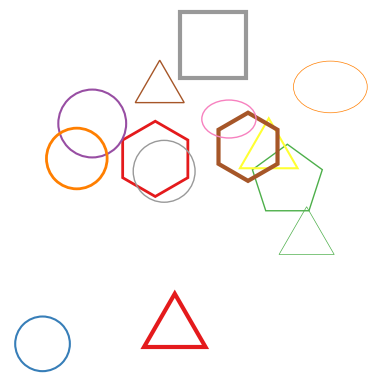[{"shape": "hexagon", "thickness": 2, "radius": 0.49, "center": [0.403, 0.587]}, {"shape": "triangle", "thickness": 3, "radius": 0.46, "center": [0.454, 0.145]}, {"shape": "circle", "thickness": 1.5, "radius": 0.35, "center": [0.11, 0.107]}, {"shape": "triangle", "thickness": 0.5, "radius": 0.41, "center": [0.796, 0.38]}, {"shape": "pentagon", "thickness": 1, "radius": 0.48, "center": [0.746, 0.53]}, {"shape": "circle", "thickness": 1.5, "radius": 0.44, "center": [0.24, 0.679]}, {"shape": "circle", "thickness": 2, "radius": 0.39, "center": [0.199, 0.588]}, {"shape": "oval", "thickness": 0.5, "radius": 0.48, "center": [0.858, 0.774]}, {"shape": "triangle", "thickness": 1.5, "radius": 0.43, "center": [0.698, 0.606]}, {"shape": "triangle", "thickness": 1, "radius": 0.37, "center": [0.415, 0.77]}, {"shape": "hexagon", "thickness": 3, "radius": 0.44, "center": [0.644, 0.619]}, {"shape": "oval", "thickness": 1, "radius": 0.35, "center": [0.595, 0.691]}, {"shape": "square", "thickness": 3, "radius": 0.43, "center": [0.554, 0.883]}, {"shape": "circle", "thickness": 1, "radius": 0.4, "center": [0.426, 0.555]}]